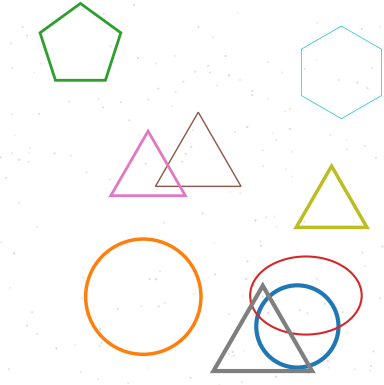[{"shape": "circle", "thickness": 3, "radius": 0.53, "center": [0.772, 0.152]}, {"shape": "circle", "thickness": 2.5, "radius": 0.75, "center": [0.372, 0.229]}, {"shape": "pentagon", "thickness": 2, "radius": 0.55, "center": [0.209, 0.881]}, {"shape": "oval", "thickness": 1.5, "radius": 0.72, "center": [0.795, 0.232]}, {"shape": "triangle", "thickness": 1, "radius": 0.64, "center": [0.515, 0.58]}, {"shape": "triangle", "thickness": 2, "radius": 0.56, "center": [0.385, 0.548]}, {"shape": "triangle", "thickness": 3, "radius": 0.74, "center": [0.683, 0.11]}, {"shape": "triangle", "thickness": 2.5, "radius": 0.53, "center": [0.861, 0.462]}, {"shape": "hexagon", "thickness": 0.5, "radius": 0.6, "center": [0.887, 0.812]}]